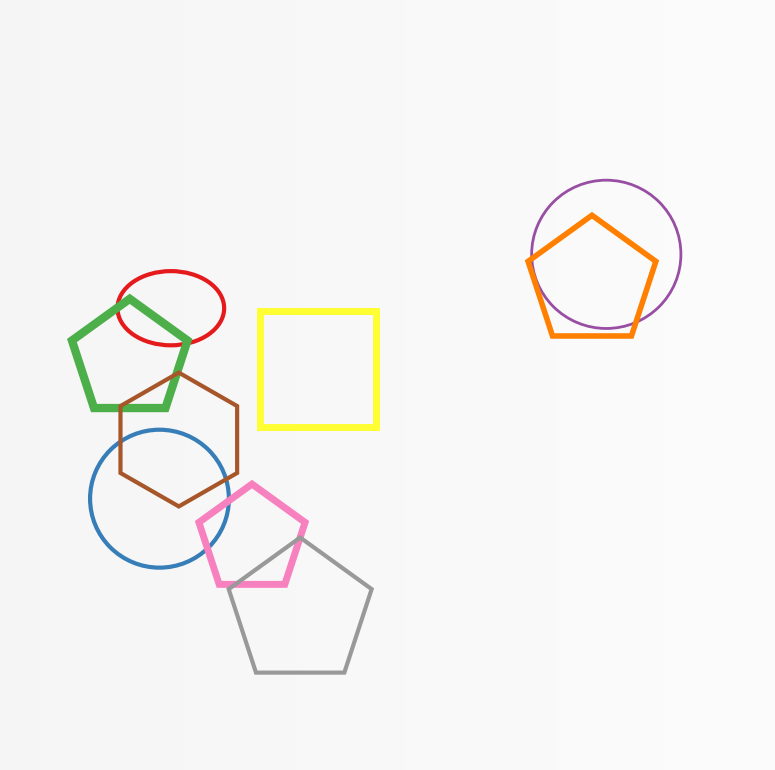[{"shape": "oval", "thickness": 1.5, "radius": 0.34, "center": [0.22, 0.6]}, {"shape": "circle", "thickness": 1.5, "radius": 0.45, "center": [0.206, 0.352]}, {"shape": "pentagon", "thickness": 3, "radius": 0.39, "center": [0.167, 0.534]}, {"shape": "circle", "thickness": 1, "radius": 0.48, "center": [0.782, 0.67]}, {"shape": "pentagon", "thickness": 2, "radius": 0.43, "center": [0.764, 0.634]}, {"shape": "square", "thickness": 2.5, "radius": 0.37, "center": [0.411, 0.521]}, {"shape": "hexagon", "thickness": 1.5, "radius": 0.43, "center": [0.231, 0.429]}, {"shape": "pentagon", "thickness": 2.5, "radius": 0.36, "center": [0.325, 0.299]}, {"shape": "pentagon", "thickness": 1.5, "radius": 0.48, "center": [0.387, 0.205]}]